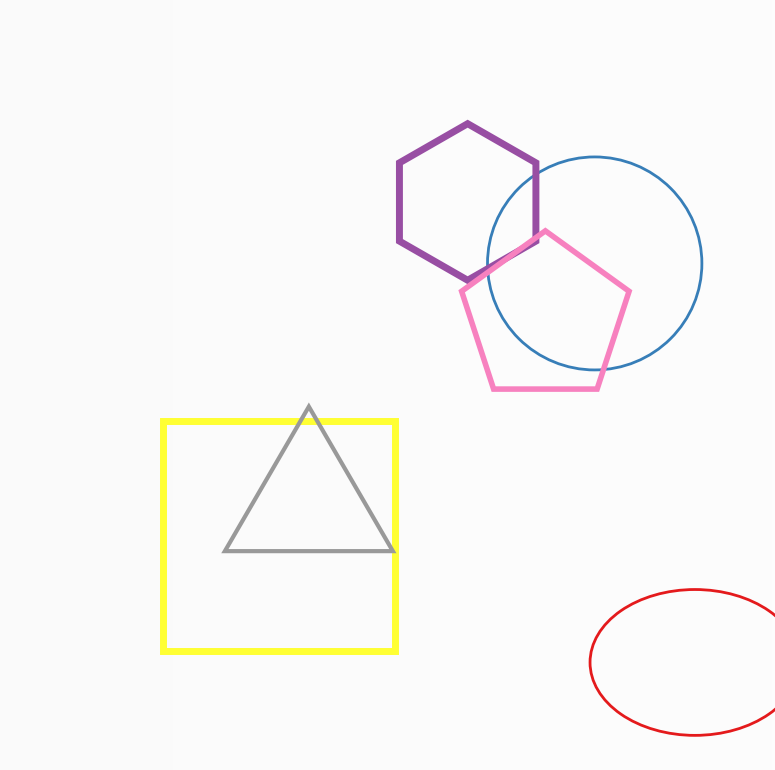[{"shape": "oval", "thickness": 1, "radius": 0.68, "center": [0.897, 0.14]}, {"shape": "circle", "thickness": 1, "radius": 0.69, "center": [0.767, 0.658]}, {"shape": "hexagon", "thickness": 2.5, "radius": 0.51, "center": [0.603, 0.738]}, {"shape": "square", "thickness": 2.5, "radius": 0.75, "center": [0.36, 0.304]}, {"shape": "pentagon", "thickness": 2, "radius": 0.57, "center": [0.704, 0.587]}, {"shape": "triangle", "thickness": 1.5, "radius": 0.63, "center": [0.399, 0.347]}]